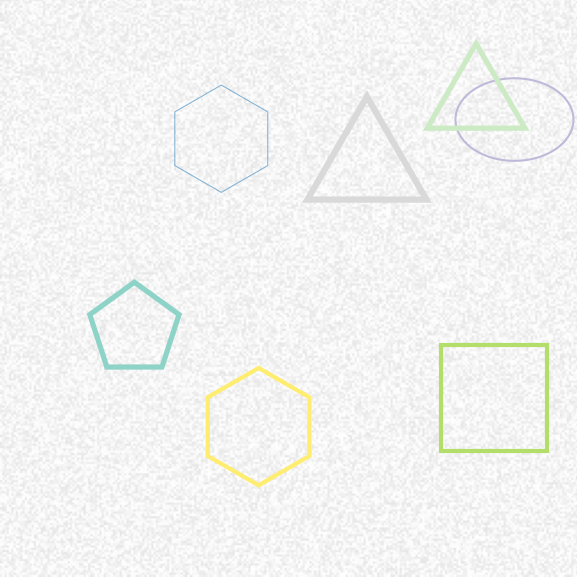[{"shape": "pentagon", "thickness": 2.5, "radius": 0.41, "center": [0.233, 0.429]}, {"shape": "oval", "thickness": 1, "radius": 0.51, "center": [0.891, 0.792]}, {"shape": "hexagon", "thickness": 0.5, "radius": 0.46, "center": [0.383, 0.759]}, {"shape": "square", "thickness": 2, "radius": 0.46, "center": [0.855, 0.31]}, {"shape": "triangle", "thickness": 3, "radius": 0.59, "center": [0.635, 0.713]}, {"shape": "triangle", "thickness": 2.5, "radius": 0.49, "center": [0.824, 0.826]}, {"shape": "hexagon", "thickness": 2, "radius": 0.51, "center": [0.448, 0.26]}]